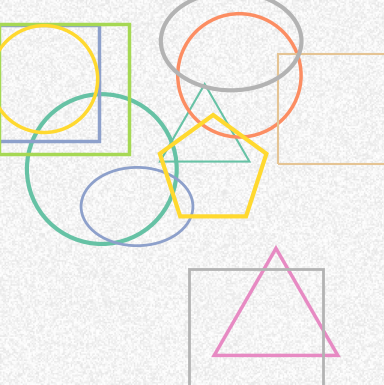[{"shape": "circle", "thickness": 3, "radius": 0.97, "center": [0.264, 0.561]}, {"shape": "triangle", "thickness": 1.5, "radius": 0.67, "center": [0.532, 0.647]}, {"shape": "circle", "thickness": 2.5, "radius": 0.8, "center": [0.622, 0.804]}, {"shape": "square", "thickness": 2.5, "radius": 0.76, "center": [0.107, 0.785]}, {"shape": "oval", "thickness": 2, "radius": 0.73, "center": [0.356, 0.464]}, {"shape": "triangle", "thickness": 2.5, "radius": 0.93, "center": [0.717, 0.17]}, {"shape": "square", "thickness": 2.5, "radius": 0.84, "center": [0.167, 0.77]}, {"shape": "circle", "thickness": 2.5, "radius": 0.69, "center": [0.115, 0.795]}, {"shape": "pentagon", "thickness": 3, "radius": 0.73, "center": [0.554, 0.556]}, {"shape": "square", "thickness": 1.5, "radius": 0.72, "center": [0.866, 0.718]}, {"shape": "oval", "thickness": 3, "radius": 0.91, "center": [0.6, 0.893]}, {"shape": "square", "thickness": 2, "radius": 0.87, "center": [0.666, 0.128]}]